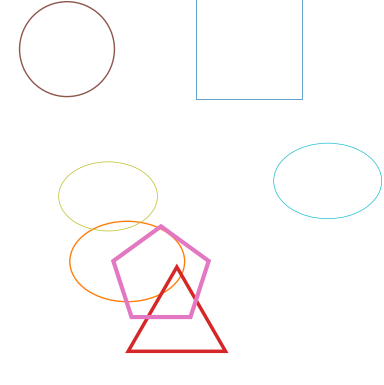[{"shape": "square", "thickness": 0.5, "radius": 0.69, "center": [0.648, 0.881]}, {"shape": "oval", "thickness": 1, "radius": 0.75, "center": [0.33, 0.321]}, {"shape": "triangle", "thickness": 2.5, "radius": 0.73, "center": [0.459, 0.161]}, {"shape": "circle", "thickness": 1, "radius": 0.62, "center": [0.174, 0.872]}, {"shape": "pentagon", "thickness": 3, "radius": 0.65, "center": [0.418, 0.282]}, {"shape": "oval", "thickness": 0.5, "radius": 0.64, "center": [0.281, 0.49]}, {"shape": "oval", "thickness": 0.5, "radius": 0.7, "center": [0.851, 0.53]}]